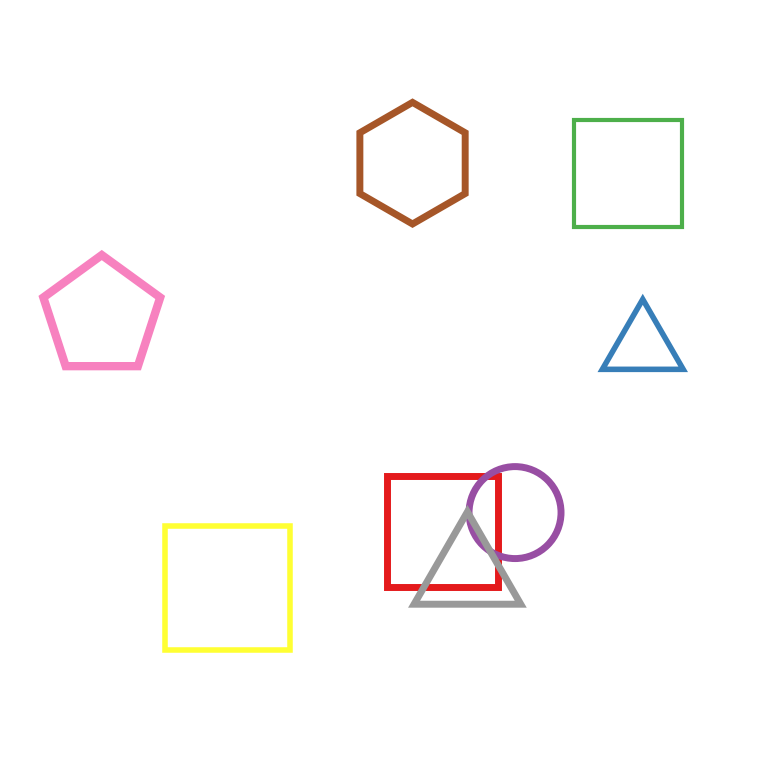[{"shape": "square", "thickness": 2.5, "radius": 0.36, "center": [0.575, 0.31]}, {"shape": "triangle", "thickness": 2, "radius": 0.3, "center": [0.835, 0.551]}, {"shape": "square", "thickness": 1.5, "radius": 0.35, "center": [0.816, 0.775]}, {"shape": "circle", "thickness": 2.5, "radius": 0.3, "center": [0.669, 0.334]}, {"shape": "square", "thickness": 2, "radius": 0.41, "center": [0.296, 0.236]}, {"shape": "hexagon", "thickness": 2.5, "radius": 0.39, "center": [0.536, 0.788]}, {"shape": "pentagon", "thickness": 3, "radius": 0.4, "center": [0.132, 0.589]}, {"shape": "triangle", "thickness": 2.5, "radius": 0.4, "center": [0.607, 0.255]}]